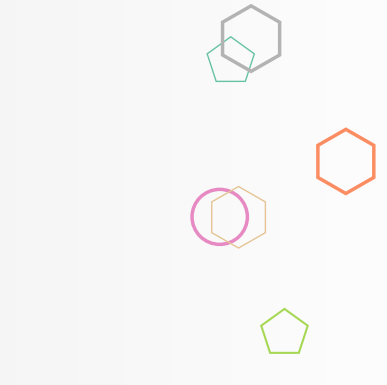[{"shape": "pentagon", "thickness": 1, "radius": 0.32, "center": [0.595, 0.84]}, {"shape": "hexagon", "thickness": 2.5, "radius": 0.42, "center": [0.893, 0.581]}, {"shape": "circle", "thickness": 2.5, "radius": 0.36, "center": [0.567, 0.437]}, {"shape": "pentagon", "thickness": 1.5, "radius": 0.32, "center": [0.734, 0.135]}, {"shape": "hexagon", "thickness": 1, "radius": 0.4, "center": [0.616, 0.436]}, {"shape": "hexagon", "thickness": 2.5, "radius": 0.43, "center": [0.648, 0.9]}]